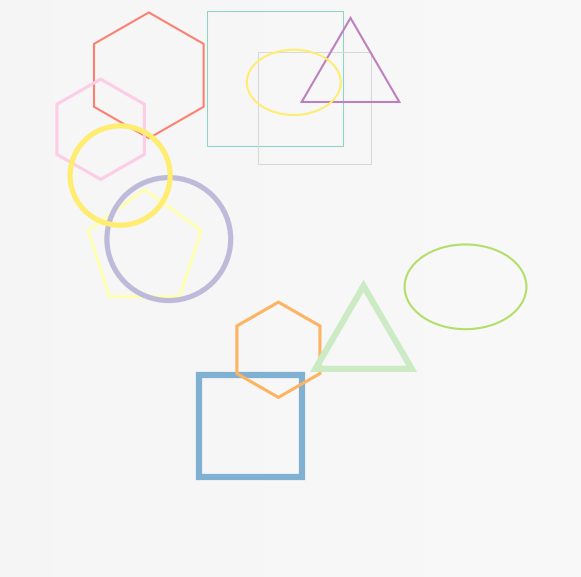[{"shape": "square", "thickness": 0.5, "radius": 0.58, "center": [0.473, 0.863]}, {"shape": "pentagon", "thickness": 1.5, "radius": 0.51, "center": [0.249, 0.568]}, {"shape": "circle", "thickness": 2.5, "radius": 0.53, "center": [0.29, 0.585]}, {"shape": "hexagon", "thickness": 1, "radius": 0.54, "center": [0.256, 0.869]}, {"shape": "square", "thickness": 3, "radius": 0.44, "center": [0.431, 0.262]}, {"shape": "hexagon", "thickness": 1.5, "radius": 0.41, "center": [0.479, 0.393]}, {"shape": "oval", "thickness": 1, "radius": 0.52, "center": [0.801, 0.502]}, {"shape": "hexagon", "thickness": 1.5, "radius": 0.43, "center": [0.173, 0.775]}, {"shape": "square", "thickness": 0.5, "radius": 0.48, "center": [0.541, 0.812]}, {"shape": "triangle", "thickness": 1, "radius": 0.48, "center": [0.603, 0.871]}, {"shape": "triangle", "thickness": 3, "radius": 0.48, "center": [0.625, 0.408]}, {"shape": "oval", "thickness": 1, "radius": 0.4, "center": [0.505, 0.857]}, {"shape": "circle", "thickness": 2.5, "radius": 0.43, "center": [0.207, 0.695]}]